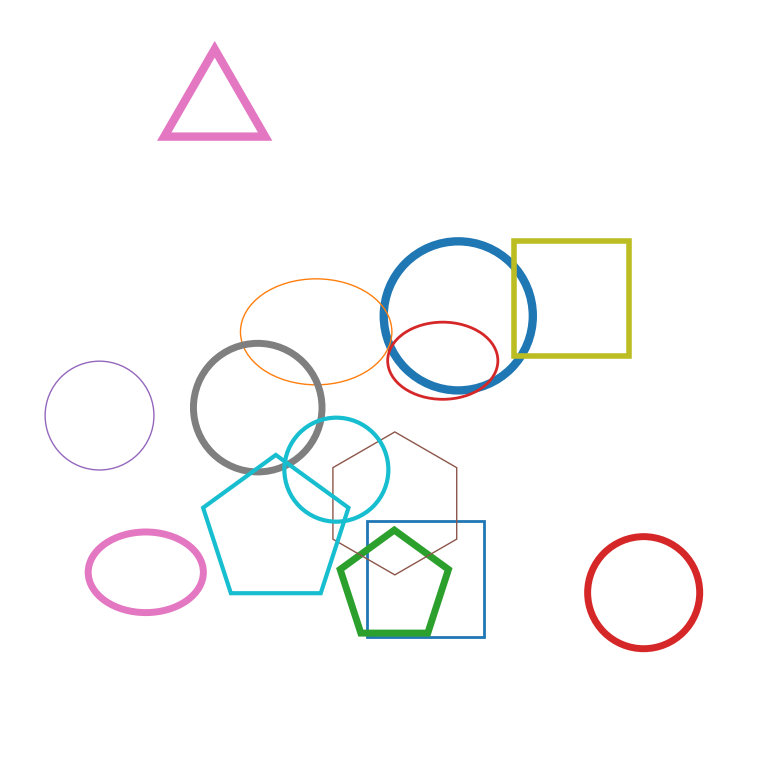[{"shape": "square", "thickness": 1, "radius": 0.38, "center": [0.553, 0.248]}, {"shape": "circle", "thickness": 3, "radius": 0.48, "center": [0.595, 0.59]}, {"shape": "oval", "thickness": 0.5, "radius": 0.49, "center": [0.411, 0.569]}, {"shape": "pentagon", "thickness": 2.5, "radius": 0.37, "center": [0.512, 0.238]}, {"shape": "circle", "thickness": 2.5, "radius": 0.36, "center": [0.836, 0.23]}, {"shape": "oval", "thickness": 1, "radius": 0.36, "center": [0.575, 0.532]}, {"shape": "circle", "thickness": 0.5, "radius": 0.35, "center": [0.129, 0.46]}, {"shape": "hexagon", "thickness": 0.5, "radius": 0.46, "center": [0.513, 0.346]}, {"shape": "oval", "thickness": 2.5, "radius": 0.37, "center": [0.189, 0.257]}, {"shape": "triangle", "thickness": 3, "radius": 0.38, "center": [0.279, 0.86]}, {"shape": "circle", "thickness": 2.5, "radius": 0.42, "center": [0.335, 0.471]}, {"shape": "square", "thickness": 2, "radius": 0.37, "center": [0.742, 0.613]}, {"shape": "circle", "thickness": 1.5, "radius": 0.34, "center": [0.437, 0.39]}, {"shape": "pentagon", "thickness": 1.5, "radius": 0.5, "center": [0.358, 0.31]}]